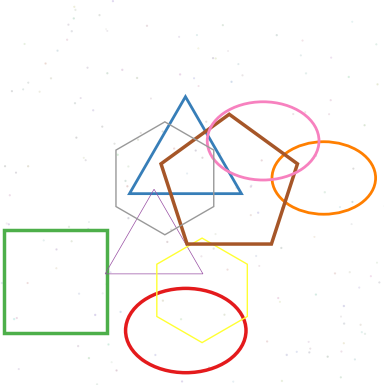[{"shape": "oval", "thickness": 2.5, "radius": 0.78, "center": [0.483, 0.141]}, {"shape": "triangle", "thickness": 2, "radius": 0.84, "center": [0.482, 0.581]}, {"shape": "square", "thickness": 2.5, "radius": 0.67, "center": [0.145, 0.269]}, {"shape": "triangle", "thickness": 0.5, "radius": 0.73, "center": [0.4, 0.362]}, {"shape": "oval", "thickness": 2, "radius": 0.67, "center": [0.841, 0.538]}, {"shape": "hexagon", "thickness": 1, "radius": 0.68, "center": [0.525, 0.246]}, {"shape": "pentagon", "thickness": 2.5, "radius": 0.93, "center": [0.595, 0.517]}, {"shape": "oval", "thickness": 2, "radius": 0.73, "center": [0.683, 0.634]}, {"shape": "hexagon", "thickness": 1, "radius": 0.73, "center": [0.428, 0.537]}]